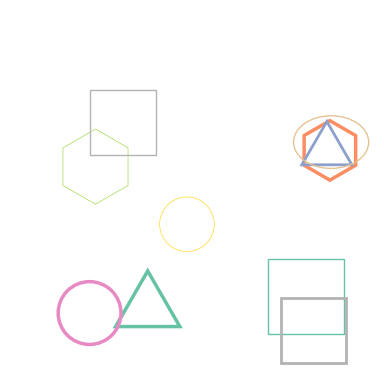[{"shape": "square", "thickness": 1, "radius": 0.49, "center": [0.796, 0.23]}, {"shape": "triangle", "thickness": 2.5, "radius": 0.48, "center": [0.384, 0.2]}, {"shape": "hexagon", "thickness": 2.5, "radius": 0.39, "center": [0.857, 0.609]}, {"shape": "triangle", "thickness": 2, "radius": 0.37, "center": [0.849, 0.61]}, {"shape": "circle", "thickness": 2.5, "radius": 0.41, "center": [0.233, 0.187]}, {"shape": "hexagon", "thickness": 0.5, "radius": 0.49, "center": [0.248, 0.567]}, {"shape": "circle", "thickness": 0.5, "radius": 0.35, "center": [0.486, 0.418]}, {"shape": "oval", "thickness": 1, "radius": 0.49, "center": [0.86, 0.631]}, {"shape": "square", "thickness": 2, "radius": 0.42, "center": [0.813, 0.141]}, {"shape": "square", "thickness": 1, "radius": 0.43, "center": [0.32, 0.682]}]